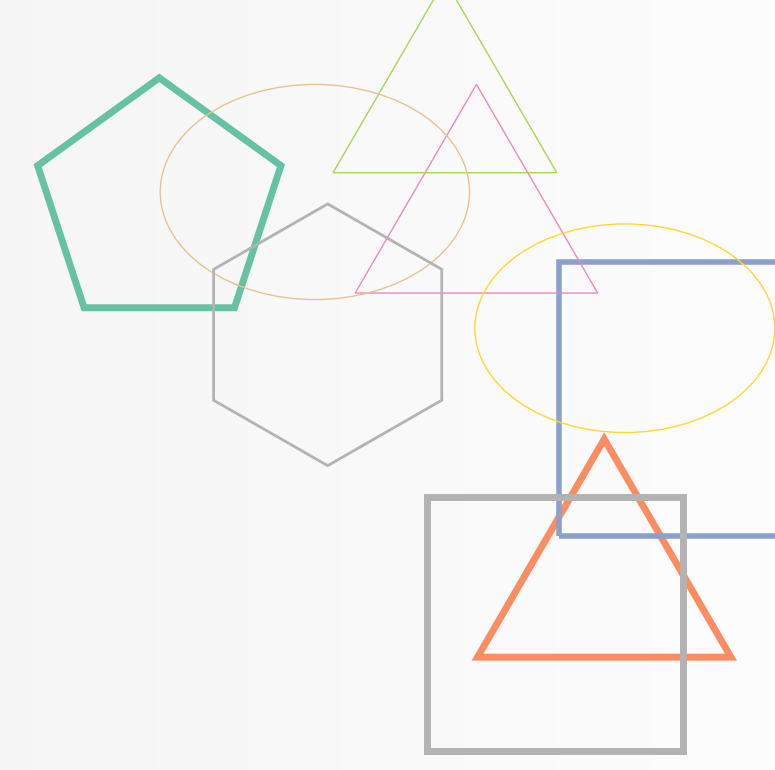[{"shape": "pentagon", "thickness": 2.5, "radius": 0.83, "center": [0.206, 0.734]}, {"shape": "triangle", "thickness": 2.5, "radius": 0.94, "center": [0.78, 0.241]}, {"shape": "square", "thickness": 2, "radius": 0.89, "center": [0.899, 0.481]}, {"shape": "triangle", "thickness": 0.5, "radius": 0.9, "center": [0.615, 0.71]}, {"shape": "triangle", "thickness": 0.5, "radius": 0.83, "center": [0.574, 0.859]}, {"shape": "oval", "thickness": 0.5, "radius": 0.97, "center": [0.806, 0.574]}, {"shape": "oval", "thickness": 0.5, "radius": 1.0, "center": [0.406, 0.751]}, {"shape": "square", "thickness": 2.5, "radius": 0.82, "center": [0.716, 0.19]}, {"shape": "hexagon", "thickness": 1, "radius": 0.85, "center": [0.423, 0.565]}]